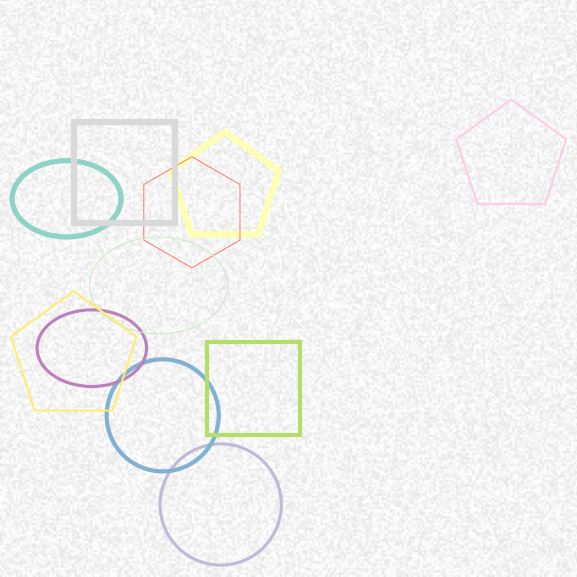[{"shape": "oval", "thickness": 2.5, "radius": 0.47, "center": [0.115, 0.655]}, {"shape": "pentagon", "thickness": 3, "radius": 0.49, "center": [0.389, 0.673]}, {"shape": "circle", "thickness": 1.5, "radius": 0.53, "center": [0.382, 0.126]}, {"shape": "hexagon", "thickness": 0.5, "radius": 0.48, "center": [0.332, 0.632]}, {"shape": "circle", "thickness": 2, "radius": 0.49, "center": [0.282, 0.28]}, {"shape": "square", "thickness": 2, "radius": 0.4, "center": [0.439, 0.326]}, {"shape": "pentagon", "thickness": 1, "radius": 0.5, "center": [0.885, 0.727]}, {"shape": "square", "thickness": 3, "radius": 0.44, "center": [0.215, 0.701]}, {"shape": "oval", "thickness": 1.5, "radius": 0.47, "center": [0.159, 0.396]}, {"shape": "oval", "thickness": 0.5, "radius": 0.6, "center": [0.275, 0.505]}, {"shape": "pentagon", "thickness": 1, "radius": 0.57, "center": [0.128, 0.381]}]